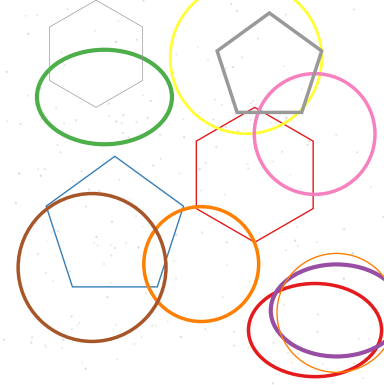[{"shape": "oval", "thickness": 2.5, "radius": 0.86, "center": [0.818, 0.143]}, {"shape": "hexagon", "thickness": 1, "radius": 0.88, "center": [0.662, 0.546]}, {"shape": "pentagon", "thickness": 1, "radius": 0.94, "center": [0.298, 0.407]}, {"shape": "oval", "thickness": 3, "radius": 0.88, "center": [0.271, 0.748]}, {"shape": "oval", "thickness": 3, "radius": 0.85, "center": [0.874, 0.194]}, {"shape": "circle", "thickness": 1, "radius": 0.77, "center": [0.874, 0.187]}, {"shape": "circle", "thickness": 2.5, "radius": 0.75, "center": [0.523, 0.314]}, {"shape": "circle", "thickness": 2, "radius": 0.98, "center": [0.639, 0.85]}, {"shape": "circle", "thickness": 2.5, "radius": 0.96, "center": [0.239, 0.305]}, {"shape": "circle", "thickness": 2.5, "radius": 0.78, "center": [0.817, 0.652]}, {"shape": "hexagon", "thickness": 0.5, "radius": 0.7, "center": [0.25, 0.86]}, {"shape": "pentagon", "thickness": 2.5, "radius": 0.71, "center": [0.7, 0.823]}]